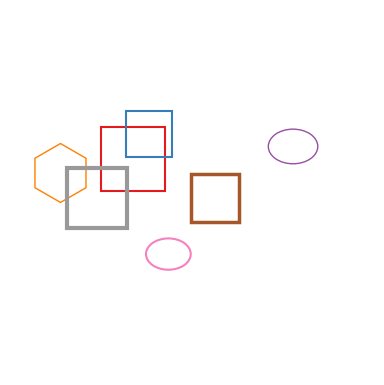[{"shape": "square", "thickness": 1.5, "radius": 0.42, "center": [0.344, 0.587]}, {"shape": "square", "thickness": 1.5, "radius": 0.3, "center": [0.387, 0.651]}, {"shape": "oval", "thickness": 1, "radius": 0.32, "center": [0.761, 0.62]}, {"shape": "hexagon", "thickness": 1, "radius": 0.38, "center": [0.157, 0.551]}, {"shape": "square", "thickness": 2.5, "radius": 0.31, "center": [0.559, 0.486]}, {"shape": "oval", "thickness": 1.5, "radius": 0.29, "center": [0.437, 0.34]}, {"shape": "square", "thickness": 3, "radius": 0.39, "center": [0.252, 0.486]}]